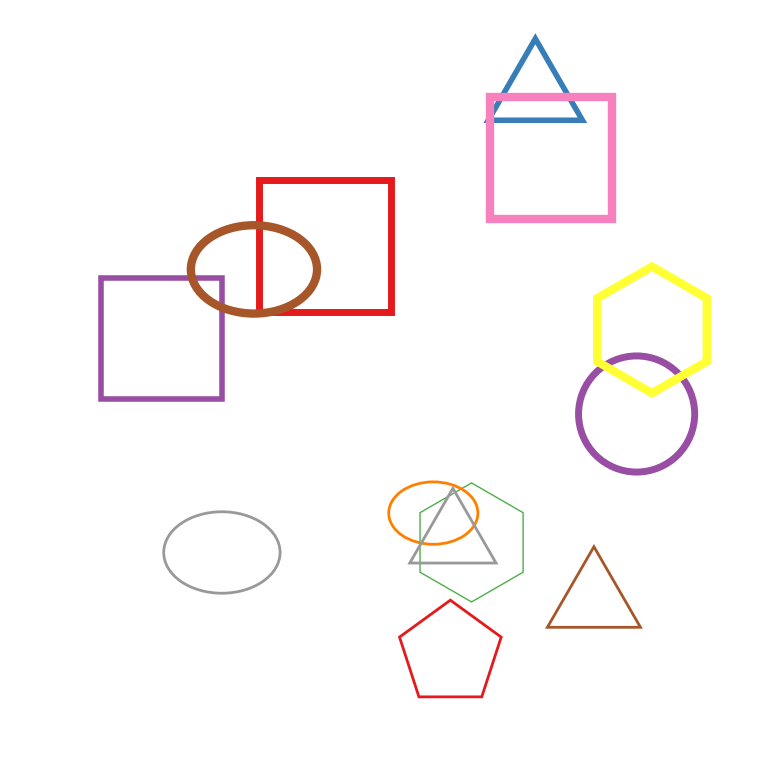[{"shape": "square", "thickness": 2.5, "radius": 0.43, "center": [0.422, 0.681]}, {"shape": "pentagon", "thickness": 1, "radius": 0.35, "center": [0.585, 0.151]}, {"shape": "triangle", "thickness": 2, "radius": 0.35, "center": [0.695, 0.879]}, {"shape": "hexagon", "thickness": 0.5, "radius": 0.39, "center": [0.612, 0.296]}, {"shape": "square", "thickness": 2, "radius": 0.39, "center": [0.21, 0.561]}, {"shape": "circle", "thickness": 2.5, "radius": 0.38, "center": [0.827, 0.462]}, {"shape": "oval", "thickness": 1, "radius": 0.29, "center": [0.563, 0.334]}, {"shape": "hexagon", "thickness": 3, "radius": 0.41, "center": [0.847, 0.572]}, {"shape": "oval", "thickness": 3, "radius": 0.41, "center": [0.33, 0.65]}, {"shape": "triangle", "thickness": 1, "radius": 0.35, "center": [0.771, 0.22]}, {"shape": "square", "thickness": 3, "radius": 0.39, "center": [0.716, 0.795]}, {"shape": "triangle", "thickness": 1, "radius": 0.32, "center": [0.588, 0.301]}, {"shape": "oval", "thickness": 1, "radius": 0.38, "center": [0.288, 0.282]}]